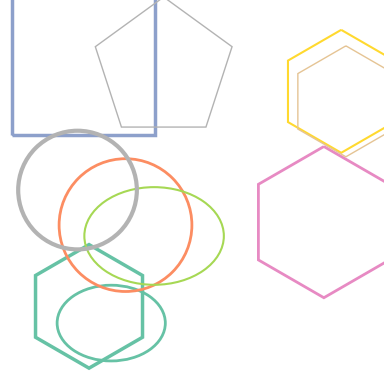[{"shape": "hexagon", "thickness": 2.5, "radius": 0.8, "center": [0.231, 0.204]}, {"shape": "oval", "thickness": 2, "radius": 0.7, "center": [0.289, 0.161]}, {"shape": "circle", "thickness": 2, "radius": 0.86, "center": [0.326, 0.415]}, {"shape": "square", "thickness": 2.5, "radius": 0.93, "center": [0.217, 0.836]}, {"shape": "hexagon", "thickness": 2, "radius": 0.98, "center": [0.841, 0.423]}, {"shape": "oval", "thickness": 1.5, "radius": 0.91, "center": [0.4, 0.387]}, {"shape": "hexagon", "thickness": 1.5, "radius": 0.8, "center": [0.886, 0.763]}, {"shape": "hexagon", "thickness": 1, "radius": 0.72, "center": [0.898, 0.737]}, {"shape": "pentagon", "thickness": 1, "radius": 0.93, "center": [0.425, 0.821]}, {"shape": "circle", "thickness": 3, "radius": 0.77, "center": [0.201, 0.506]}]